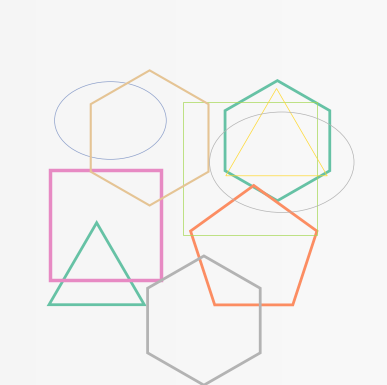[{"shape": "hexagon", "thickness": 2, "radius": 0.78, "center": [0.716, 0.635]}, {"shape": "triangle", "thickness": 2, "radius": 0.71, "center": [0.249, 0.28]}, {"shape": "pentagon", "thickness": 2, "radius": 0.86, "center": [0.655, 0.347]}, {"shape": "oval", "thickness": 0.5, "radius": 0.72, "center": [0.285, 0.687]}, {"shape": "square", "thickness": 2.5, "radius": 0.72, "center": [0.273, 0.415]}, {"shape": "square", "thickness": 0.5, "radius": 0.86, "center": [0.646, 0.563]}, {"shape": "triangle", "thickness": 0.5, "radius": 0.76, "center": [0.714, 0.619]}, {"shape": "hexagon", "thickness": 1.5, "radius": 0.88, "center": [0.386, 0.642]}, {"shape": "oval", "thickness": 0.5, "radius": 0.93, "center": [0.727, 0.579]}, {"shape": "hexagon", "thickness": 2, "radius": 0.84, "center": [0.526, 0.167]}]